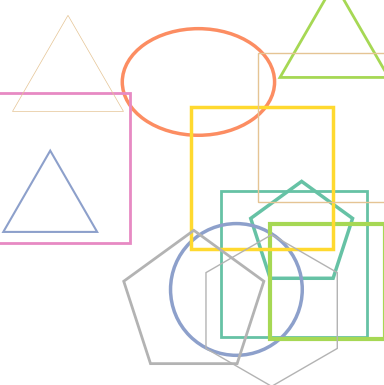[{"shape": "pentagon", "thickness": 2.5, "radius": 0.7, "center": [0.783, 0.39]}, {"shape": "square", "thickness": 2, "radius": 0.95, "center": [0.764, 0.314]}, {"shape": "oval", "thickness": 2.5, "radius": 0.99, "center": [0.515, 0.787]}, {"shape": "circle", "thickness": 2.5, "radius": 0.86, "center": [0.614, 0.248]}, {"shape": "triangle", "thickness": 1.5, "radius": 0.7, "center": [0.13, 0.468]}, {"shape": "square", "thickness": 2, "radius": 0.97, "center": [0.145, 0.564]}, {"shape": "triangle", "thickness": 2, "radius": 0.81, "center": [0.868, 0.88]}, {"shape": "square", "thickness": 3, "radius": 0.75, "center": [0.85, 0.269]}, {"shape": "square", "thickness": 2.5, "radius": 0.92, "center": [0.681, 0.537]}, {"shape": "triangle", "thickness": 0.5, "radius": 0.83, "center": [0.177, 0.794]}, {"shape": "square", "thickness": 1, "radius": 0.97, "center": [0.865, 0.669]}, {"shape": "pentagon", "thickness": 2, "radius": 0.96, "center": [0.503, 0.21]}, {"shape": "hexagon", "thickness": 1, "radius": 0.98, "center": [0.706, 0.193]}]